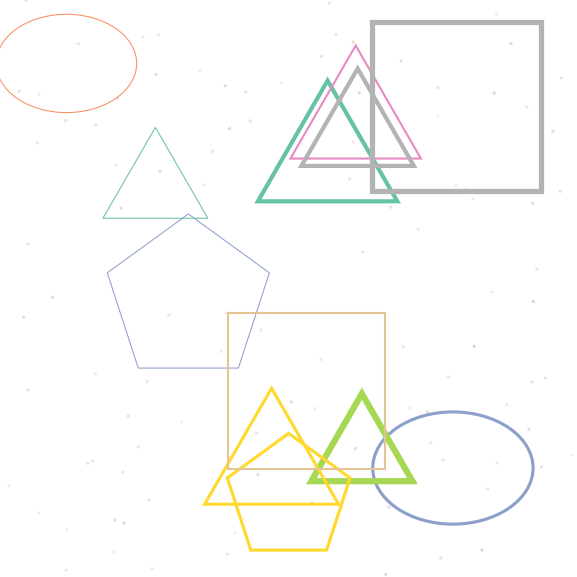[{"shape": "triangle", "thickness": 2, "radius": 0.7, "center": [0.567, 0.72]}, {"shape": "triangle", "thickness": 0.5, "radius": 0.52, "center": [0.269, 0.674]}, {"shape": "oval", "thickness": 0.5, "radius": 0.61, "center": [0.115, 0.889]}, {"shape": "oval", "thickness": 1.5, "radius": 0.69, "center": [0.784, 0.189]}, {"shape": "pentagon", "thickness": 0.5, "radius": 0.74, "center": [0.326, 0.481]}, {"shape": "triangle", "thickness": 1, "radius": 0.65, "center": [0.616, 0.79]}, {"shape": "triangle", "thickness": 3, "radius": 0.51, "center": [0.627, 0.216]}, {"shape": "pentagon", "thickness": 1.5, "radius": 0.56, "center": [0.5, 0.137]}, {"shape": "triangle", "thickness": 1.5, "radius": 0.67, "center": [0.47, 0.193]}, {"shape": "square", "thickness": 1, "radius": 0.68, "center": [0.531, 0.322]}, {"shape": "triangle", "thickness": 2, "radius": 0.56, "center": [0.619, 0.768]}, {"shape": "square", "thickness": 2.5, "radius": 0.73, "center": [0.791, 0.815]}]